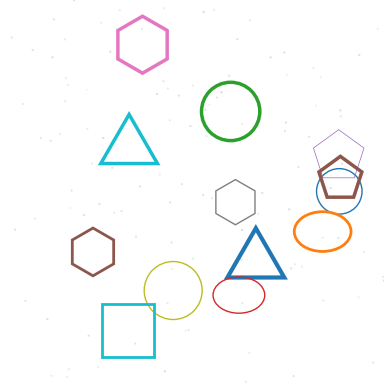[{"shape": "circle", "thickness": 1, "radius": 0.3, "center": [0.881, 0.503]}, {"shape": "triangle", "thickness": 3, "radius": 0.43, "center": [0.664, 0.322]}, {"shape": "oval", "thickness": 2, "radius": 0.37, "center": [0.838, 0.398]}, {"shape": "circle", "thickness": 2.5, "radius": 0.38, "center": [0.599, 0.711]}, {"shape": "oval", "thickness": 1, "radius": 0.34, "center": [0.621, 0.234]}, {"shape": "pentagon", "thickness": 0.5, "radius": 0.35, "center": [0.88, 0.594]}, {"shape": "hexagon", "thickness": 2, "radius": 0.31, "center": [0.242, 0.346]}, {"shape": "pentagon", "thickness": 2.5, "radius": 0.29, "center": [0.884, 0.535]}, {"shape": "hexagon", "thickness": 2.5, "radius": 0.37, "center": [0.37, 0.884]}, {"shape": "hexagon", "thickness": 1, "radius": 0.29, "center": [0.611, 0.475]}, {"shape": "circle", "thickness": 1, "radius": 0.38, "center": [0.45, 0.245]}, {"shape": "triangle", "thickness": 2.5, "radius": 0.42, "center": [0.335, 0.618]}, {"shape": "square", "thickness": 2, "radius": 0.34, "center": [0.332, 0.141]}]